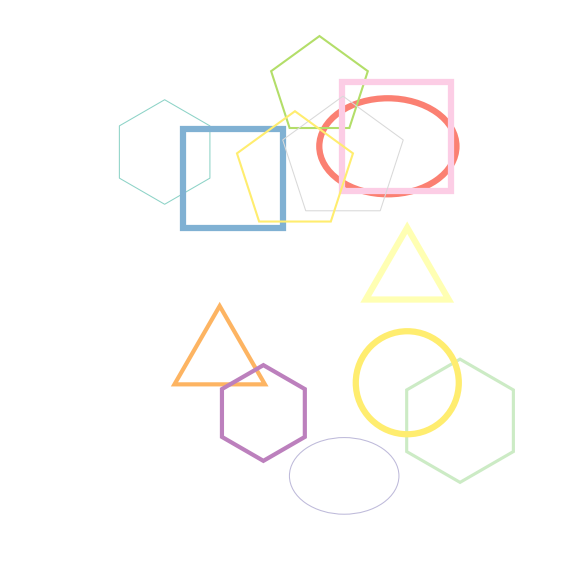[{"shape": "hexagon", "thickness": 0.5, "radius": 0.45, "center": [0.285, 0.736]}, {"shape": "triangle", "thickness": 3, "radius": 0.41, "center": [0.705, 0.522]}, {"shape": "oval", "thickness": 0.5, "radius": 0.47, "center": [0.596, 0.175]}, {"shape": "oval", "thickness": 3, "radius": 0.59, "center": [0.672, 0.746]}, {"shape": "square", "thickness": 3, "radius": 0.43, "center": [0.404, 0.69]}, {"shape": "triangle", "thickness": 2, "radius": 0.45, "center": [0.38, 0.379]}, {"shape": "pentagon", "thickness": 1, "radius": 0.44, "center": [0.553, 0.849]}, {"shape": "square", "thickness": 3, "radius": 0.47, "center": [0.687, 0.763]}, {"shape": "pentagon", "thickness": 0.5, "radius": 0.55, "center": [0.594, 0.723]}, {"shape": "hexagon", "thickness": 2, "radius": 0.41, "center": [0.456, 0.284]}, {"shape": "hexagon", "thickness": 1.5, "radius": 0.53, "center": [0.797, 0.271]}, {"shape": "circle", "thickness": 3, "radius": 0.45, "center": [0.705, 0.336]}, {"shape": "pentagon", "thickness": 1, "radius": 0.53, "center": [0.511, 0.701]}]